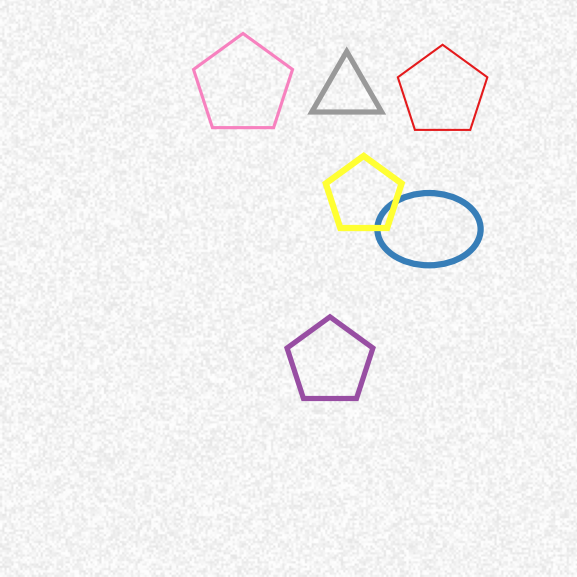[{"shape": "pentagon", "thickness": 1, "radius": 0.41, "center": [0.766, 0.84]}, {"shape": "oval", "thickness": 3, "radius": 0.45, "center": [0.743, 0.602]}, {"shape": "pentagon", "thickness": 2.5, "radius": 0.39, "center": [0.571, 0.372]}, {"shape": "pentagon", "thickness": 3, "radius": 0.35, "center": [0.63, 0.66]}, {"shape": "pentagon", "thickness": 1.5, "radius": 0.45, "center": [0.421, 0.851]}, {"shape": "triangle", "thickness": 2.5, "radius": 0.35, "center": [0.6, 0.84]}]